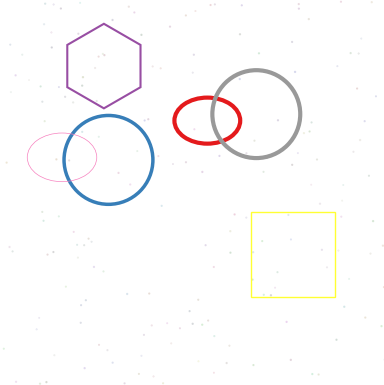[{"shape": "oval", "thickness": 3, "radius": 0.43, "center": [0.538, 0.687]}, {"shape": "circle", "thickness": 2.5, "radius": 0.58, "center": [0.282, 0.585]}, {"shape": "hexagon", "thickness": 1.5, "radius": 0.55, "center": [0.27, 0.828]}, {"shape": "square", "thickness": 1, "radius": 0.55, "center": [0.761, 0.338]}, {"shape": "oval", "thickness": 0.5, "radius": 0.45, "center": [0.161, 0.591]}, {"shape": "circle", "thickness": 3, "radius": 0.57, "center": [0.666, 0.704]}]